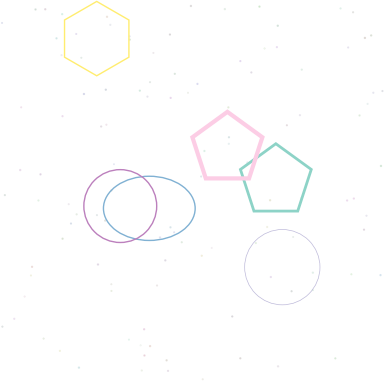[{"shape": "pentagon", "thickness": 2, "radius": 0.48, "center": [0.716, 0.53]}, {"shape": "circle", "thickness": 0.5, "radius": 0.49, "center": [0.733, 0.306]}, {"shape": "oval", "thickness": 1, "radius": 0.6, "center": [0.388, 0.459]}, {"shape": "pentagon", "thickness": 3, "radius": 0.48, "center": [0.591, 0.614]}, {"shape": "circle", "thickness": 1, "radius": 0.47, "center": [0.312, 0.465]}, {"shape": "hexagon", "thickness": 1, "radius": 0.48, "center": [0.251, 0.9]}]